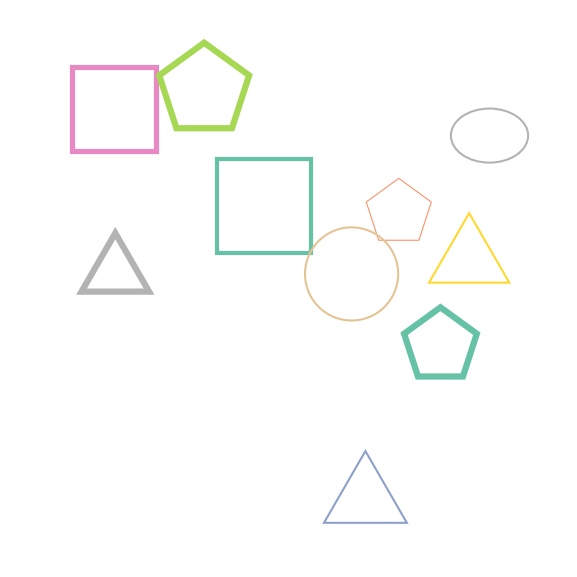[{"shape": "square", "thickness": 2, "radius": 0.41, "center": [0.457, 0.643]}, {"shape": "pentagon", "thickness": 3, "radius": 0.33, "center": [0.763, 0.401]}, {"shape": "pentagon", "thickness": 0.5, "radius": 0.3, "center": [0.691, 0.631]}, {"shape": "triangle", "thickness": 1, "radius": 0.41, "center": [0.633, 0.135]}, {"shape": "square", "thickness": 2.5, "radius": 0.36, "center": [0.197, 0.811]}, {"shape": "pentagon", "thickness": 3, "radius": 0.41, "center": [0.354, 0.843]}, {"shape": "triangle", "thickness": 1, "radius": 0.4, "center": [0.812, 0.55]}, {"shape": "circle", "thickness": 1, "radius": 0.4, "center": [0.609, 0.525]}, {"shape": "oval", "thickness": 1, "radius": 0.33, "center": [0.848, 0.764]}, {"shape": "triangle", "thickness": 3, "radius": 0.34, "center": [0.2, 0.528]}]